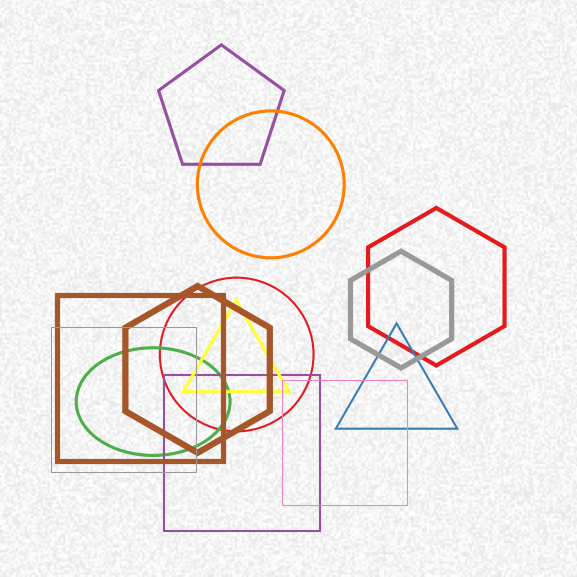[{"shape": "hexagon", "thickness": 2, "radius": 0.68, "center": [0.756, 0.503]}, {"shape": "circle", "thickness": 1, "radius": 0.67, "center": [0.41, 0.385]}, {"shape": "triangle", "thickness": 1, "radius": 0.61, "center": [0.687, 0.318]}, {"shape": "oval", "thickness": 1.5, "radius": 0.67, "center": [0.265, 0.304]}, {"shape": "square", "thickness": 1, "radius": 0.68, "center": [0.419, 0.215]}, {"shape": "pentagon", "thickness": 1.5, "radius": 0.57, "center": [0.383, 0.807]}, {"shape": "circle", "thickness": 1.5, "radius": 0.64, "center": [0.469, 0.68]}, {"shape": "triangle", "thickness": 1.5, "radius": 0.53, "center": [0.409, 0.374]}, {"shape": "hexagon", "thickness": 3, "radius": 0.72, "center": [0.342, 0.359]}, {"shape": "square", "thickness": 2.5, "radius": 0.72, "center": [0.243, 0.344]}, {"shape": "square", "thickness": 0.5, "radius": 0.54, "center": [0.596, 0.233]}, {"shape": "hexagon", "thickness": 2.5, "radius": 0.51, "center": [0.694, 0.463]}, {"shape": "square", "thickness": 0.5, "radius": 0.63, "center": [0.213, 0.307]}]